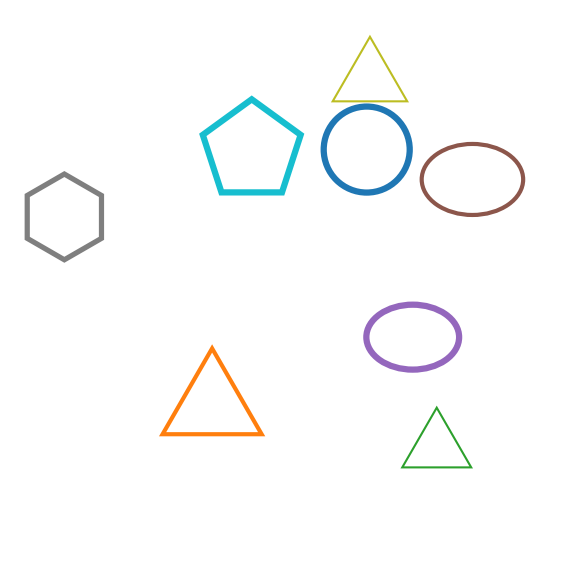[{"shape": "circle", "thickness": 3, "radius": 0.37, "center": [0.635, 0.74]}, {"shape": "triangle", "thickness": 2, "radius": 0.5, "center": [0.367, 0.297]}, {"shape": "triangle", "thickness": 1, "radius": 0.34, "center": [0.756, 0.224]}, {"shape": "oval", "thickness": 3, "radius": 0.4, "center": [0.715, 0.415]}, {"shape": "oval", "thickness": 2, "radius": 0.44, "center": [0.818, 0.688]}, {"shape": "hexagon", "thickness": 2.5, "radius": 0.37, "center": [0.111, 0.624]}, {"shape": "triangle", "thickness": 1, "radius": 0.37, "center": [0.641, 0.861]}, {"shape": "pentagon", "thickness": 3, "radius": 0.45, "center": [0.436, 0.738]}]